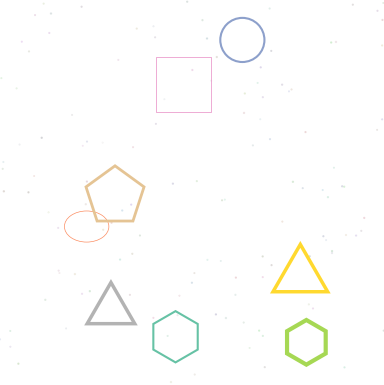[{"shape": "hexagon", "thickness": 1.5, "radius": 0.33, "center": [0.456, 0.125]}, {"shape": "oval", "thickness": 0.5, "radius": 0.29, "center": [0.225, 0.412]}, {"shape": "circle", "thickness": 1.5, "radius": 0.29, "center": [0.63, 0.896]}, {"shape": "square", "thickness": 0.5, "radius": 0.36, "center": [0.476, 0.78]}, {"shape": "hexagon", "thickness": 3, "radius": 0.29, "center": [0.796, 0.111]}, {"shape": "triangle", "thickness": 2.5, "radius": 0.41, "center": [0.78, 0.283]}, {"shape": "pentagon", "thickness": 2, "radius": 0.4, "center": [0.299, 0.49]}, {"shape": "triangle", "thickness": 2.5, "radius": 0.36, "center": [0.288, 0.195]}]